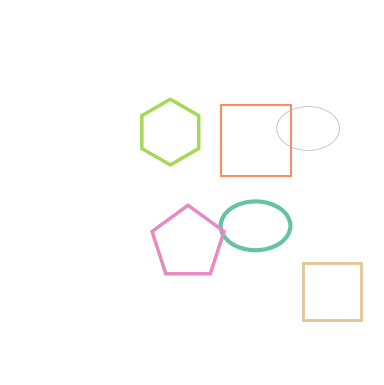[{"shape": "oval", "thickness": 3, "radius": 0.45, "center": [0.664, 0.413]}, {"shape": "square", "thickness": 1.5, "radius": 0.46, "center": [0.665, 0.635]}, {"shape": "pentagon", "thickness": 2.5, "radius": 0.49, "center": [0.488, 0.368]}, {"shape": "hexagon", "thickness": 2.5, "radius": 0.43, "center": [0.442, 0.657]}, {"shape": "square", "thickness": 2, "radius": 0.37, "center": [0.862, 0.243]}, {"shape": "oval", "thickness": 0.5, "radius": 0.41, "center": [0.8, 0.666]}]